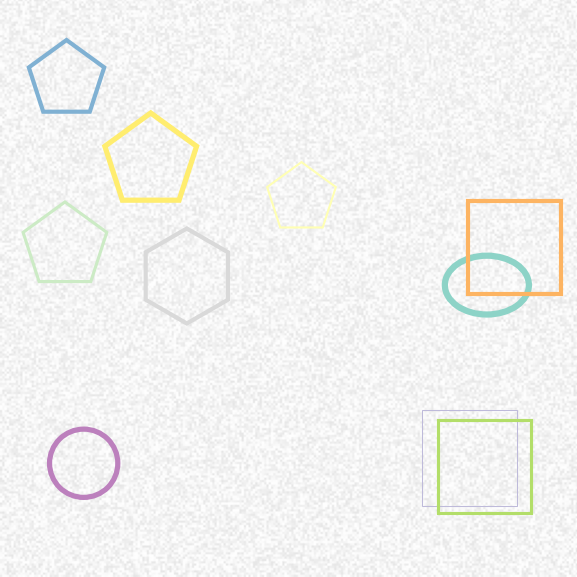[{"shape": "oval", "thickness": 3, "radius": 0.36, "center": [0.843, 0.505]}, {"shape": "pentagon", "thickness": 1, "radius": 0.31, "center": [0.522, 0.656]}, {"shape": "square", "thickness": 0.5, "radius": 0.41, "center": [0.813, 0.206]}, {"shape": "pentagon", "thickness": 2, "radius": 0.34, "center": [0.115, 0.861]}, {"shape": "square", "thickness": 2, "radius": 0.4, "center": [0.891, 0.57]}, {"shape": "square", "thickness": 1.5, "radius": 0.41, "center": [0.839, 0.191]}, {"shape": "hexagon", "thickness": 2, "radius": 0.41, "center": [0.323, 0.521]}, {"shape": "circle", "thickness": 2.5, "radius": 0.3, "center": [0.145, 0.197]}, {"shape": "pentagon", "thickness": 1.5, "radius": 0.38, "center": [0.112, 0.573]}, {"shape": "pentagon", "thickness": 2.5, "radius": 0.42, "center": [0.261, 0.72]}]